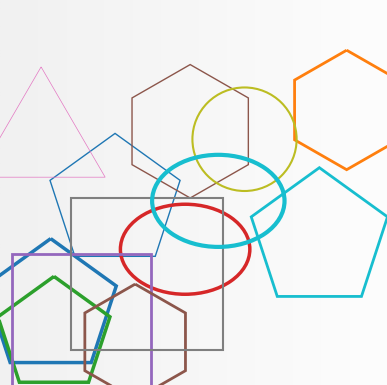[{"shape": "pentagon", "thickness": 1, "radius": 0.88, "center": [0.297, 0.477]}, {"shape": "pentagon", "thickness": 2.5, "radius": 0.89, "center": [0.131, 0.202]}, {"shape": "hexagon", "thickness": 2, "radius": 0.78, "center": [0.895, 0.714]}, {"shape": "pentagon", "thickness": 2.5, "radius": 0.76, "center": [0.139, 0.13]}, {"shape": "oval", "thickness": 2.5, "radius": 0.84, "center": [0.478, 0.353]}, {"shape": "square", "thickness": 2, "radius": 0.9, "center": [0.21, 0.159]}, {"shape": "hexagon", "thickness": 1, "radius": 0.87, "center": [0.491, 0.659]}, {"shape": "hexagon", "thickness": 2, "radius": 0.75, "center": [0.349, 0.112]}, {"shape": "triangle", "thickness": 0.5, "radius": 0.95, "center": [0.106, 0.635]}, {"shape": "square", "thickness": 1.5, "radius": 0.99, "center": [0.379, 0.289]}, {"shape": "circle", "thickness": 1.5, "radius": 0.67, "center": [0.631, 0.638]}, {"shape": "pentagon", "thickness": 2, "radius": 0.92, "center": [0.824, 0.38]}, {"shape": "oval", "thickness": 3, "radius": 0.85, "center": [0.563, 0.478]}]